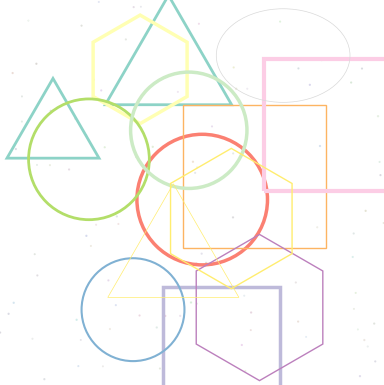[{"shape": "triangle", "thickness": 2, "radius": 0.69, "center": [0.138, 0.658]}, {"shape": "triangle", "thickness": 2, "radius": 0.95, "center": [0.438, 0.823]}, {"shape": "hexagon", "thickness": 2.5, "radius": 0.7, "center": [0.364, 0.82]}, {"shape": "square", "thickness": 2.5, "radius": 0.76, "center": [0.574, 0.103]}, {"shape": "circle", "thickness": 2.5, "radius": 0.85, "center": [0.525, 0.482]}, {"shape": "circle", "thickness": 1.5, "radius": 0.67, "center": [0.345, 0.196]}, {"shape": "square", "thickness": 1, "radius": 0.92, "center": [0.661, 0.541]}, {"shape": "circle", "thickness": 2, "radius": 0.78, "center": [0.231, 0.586]}, {"shape": "square", "thickness": 3, "radius": 0.86, "center": [0.857, 0.675]}, {"shape": "oval", "thickness": 0.5, "radius": 0.87, "center": [0.735, 0.856]}, {"shape": "hexagon", "thickness": 1, "radius": 0.95, "center": [0.674, 0.201]}, {"shape": "circle", "thickness": 2.5, "radius": 0.76, "center": [0.49, 0.662]}, {"shape": "hexagon", "thickness": 1, "radius": 0.91, "center": [0.601, 0.432]}, {"shape": "triangle", "thickness": 0.5, "radius": 0.98, "center": [0.45, 0.326]}]